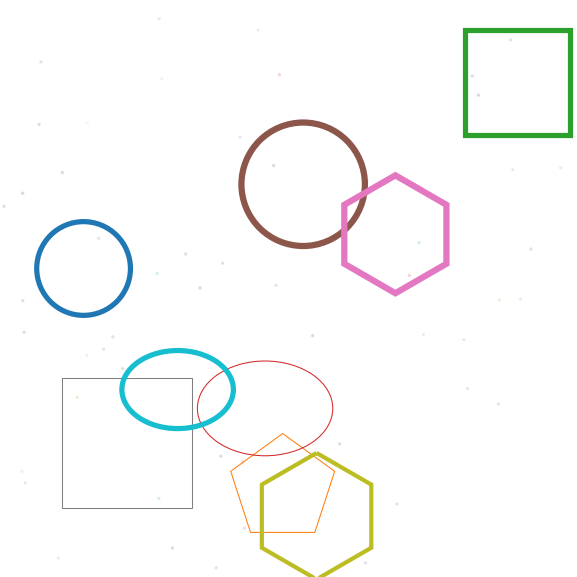[{"shape": "circle", "thickness": 2.5, "radius": 0.41, "center": [0.145, 0.534]}, {"shape": "pentagon", "thickness": 0.5, "radius": 0.47, "center": [0.489, 0.154]}, {"shape": "square", "thickness": 2.5, "radius": 0.46, "center": [0.896, 0.857]}, {"shape": "oval", "thickness": 0.5, "radius": 0.59, "center": [0.459, 0.292]}, {"shape": "circle", "thickness": 3, "radius": 0.53, "center": [0.525, 0.68]}, {"shape": "hexagon", "thickness": 3, "radius": 0.51, "center": [0.685, 0.593]}, {"shape": "square", "thickness": 0.5, "radius": 0.56, "center": [0.22, 0.232]}, {"shape": "hexagon", "thickness": 2, "radius": 0.55, "center": [0.548, 0.105]}, {"shape": "oval", "thickness": 2.5, "radius": 0.48, "center": [0.308, 0.325]}]